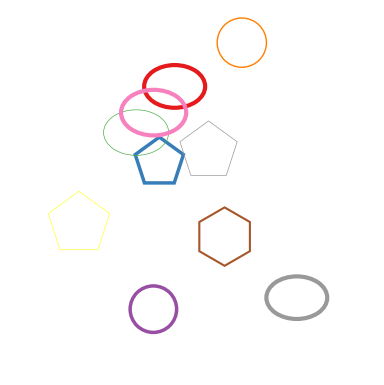[{"shape": "oval", "thickness": 3, "radius": 0.4, "center": [0.454, 0.776]}, {"shape": "pentagon", "thickness": 2.5, "radius": 0.33, "center": [0.414, 0.578]}, {"shape": "oval", "thickness": 0.5, "radius": 0.42, "center": [0.354, 0.656]}, {"shape": "circle", "thickness": 2.5, "radius": 0.3, "center": [0.398, 0.197]}, {"shape": "circle", "thickness": 1, "radius": 0.32, "center": [0.628, 0.889]}, {"shape": "pentagon", "thickness": 0.5, "radius": 0.42, "center": [0.205, 0.419]}, {"shape": "hexagon", "thickness": 1.5, "radius": 0.38, "center": [0.583, 0.385]}, {"shape": "oval", "thickness": 3, "radius": 0.42, "center": [0.399, 0.707]}, {"shape": "oval", "thickness": 3, "radius": 0.4, "center": [0.771, 0.227]}, {"shape": "pentagon", "thickness": 0.5, "radius": 0.39, "center": [0.542, 0.608]}]